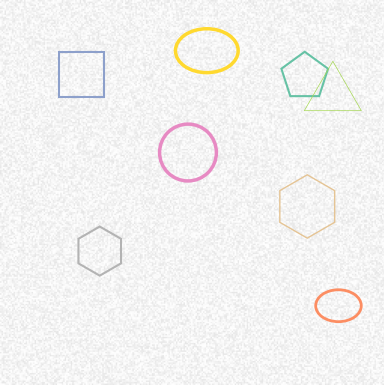[{"shape": "pentagon", "thickness": 1.5, "radius": 0.32, "center": [0.791, 0.802]}, {"shape": "oval", "thickness": 2, "radius": 0.3, "center": [0.879, 0.206]}, {"shape": "square", "thickness": 1.5, "radius": 0.29, "center": [0.211, 0.807]}, {"shape": "circle", "thickness": 2.5, "radius": 0.37, "center": [0.488, 0.604]}, {"shape": "triangle", "thickness": 0.5, "radius": 0.43, "center": [0.865, 0.755]}, {"shape": "oval", "thickness": 2.5, "radius": 0.41, "center": [0.537, 0.868]}, {"shape": "hexagon", "thickness": 1, "radius": 0.41, "center": [0.798, 0.464]}, {"shape": "hexagon", "thickness": 1.5, "radius": 0.32, "center": [0.259, 0.348]}]